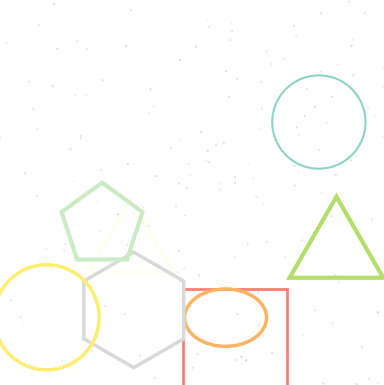[{"shape": "circle", "thickness": 1.5, "radius": 0.61, "center": [0.828, 0.683]}, {"shape": "triangle", "thickness": 0.5, "radius": 0.63, "center": [0.34, 0.356]}, {"shape": "square", "thickness": 2, "radius": 0.67, "center": [0.611, 0.114]}, {"shape": "oval", "thickness": 2.5, "radius": 0.53, "center": [0.586, 0.175]}, {"shape": "triangle", "thickness": 3, "radius": 0.7, "center": [0.874, 0.349]}, {"shape": "hexagon", "thickness": 2.5, "radius": 0.75, "center": [0.348, 0.195]}, {"shape": "pentagon", "thickness": 3, "radius": 0.55, "center": [0.265, 0.415]}, {"shape": "circle", "thickness": 2.5, "radius": 0.68, "center": [0.121, 0.176]}]